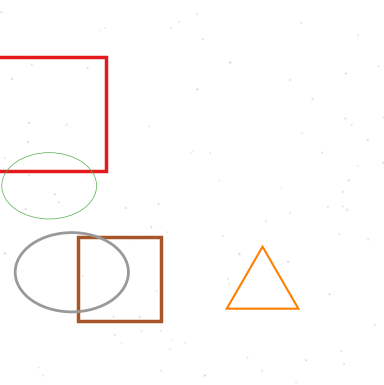[{"shape": "square", "thickness": 2.5, "radius": 0.74, "center": [0.126, 0.704]}, {"shape": "oval", "thickness": 0.5, "radius": 0.62, "center": [0.128, 0.517]}, {"shape": "triangle", "thickness": 1.5, "radius": 0.54, "center": [0.682, 0.252]}, {"shape": "square", "thickness": 2.5, "radius": 0.54, "center": [0.31, 0.275]}, {"shape": "oval", "thickness": 2, "radius": 0.74, "center": [0.187, 0.293]}]